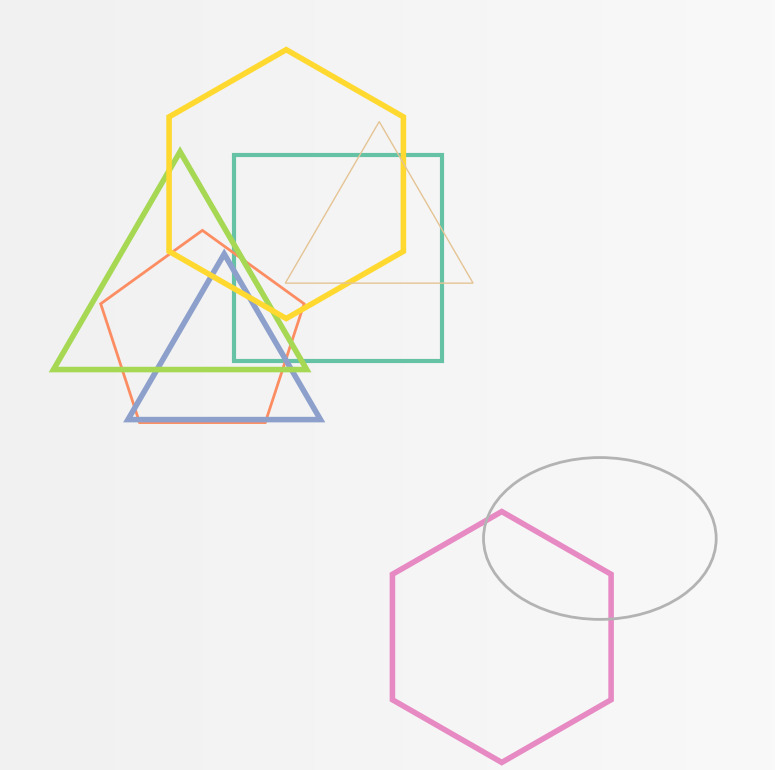[{"shape": "square", "thickness": 1.5, "radius": 0.67, "center": [0.436, 0.665]}, {"shape": "pentagon", "thickness": 1, "radius": 0.69, "center": [0.261, 0.563]}, {"shape": "triangle", "thickness": 2, "radius": 0.72, "center": [0.289, 0.527]}, {"shape": "hexagon", "thickness": 2, "radius": 0.81, "center": [0.647, 0.173]}, {"shape": "triangle", "thickness": 2, "radius": 0.94, "center": [0.232, 0.614]}, {"shape": "hexagon", "thickness": 2, "radius": 0.87, "center": [0.369, 0.761]}, {"shape": "triangle", "thickness": 0.5, "radius": 0.7, "center": [0.489, 0.702]}, {"shape": "oval", "thickness": 1, "radius": 0.75, "center": [0.774, 0.301]}]